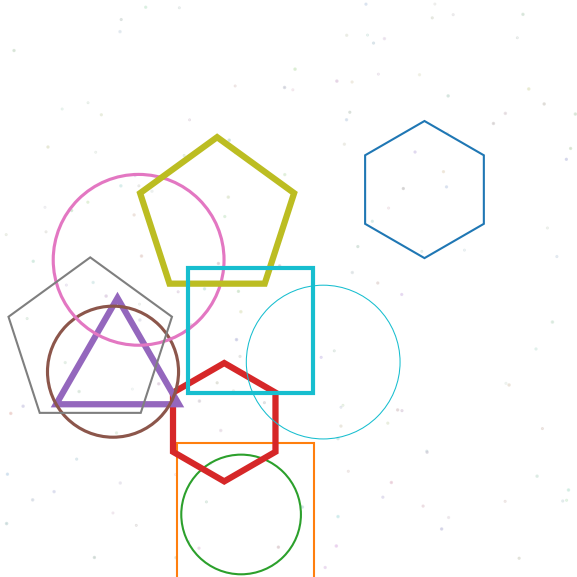[{"shape": "hexagon", "thickness": 1, "radius": 0.59, "center": [0.735, 0.671]}, {"shape": "square", "thickness": 1, "radius": 0.59, "center": [0.425, 0.113]}, {"shape": "circle", "thickness": 1, "radius": 0.52, "center": [0.417, 0.108]}, {"shape": "hexagon", "thickness": 3, "radius": 0.51, "center": [0.388, 0.268]}, {"shape": "triangle", "thickness": 3, "radius": 0.61, "center": [0.203, 0.36]}, {"shape": "circle", "thickness": 1.5, "radius": 0.57, "center": [0.196, 0.356]}, {"shape": "circle", "thickness": 1.5, "radius": 0.74, "center": [0.24, 0.549]}, {"shape": "pentagon", "thickness": 1, "radius": 0.74, "center": [0.156, 0.405]}, {"shape": "pentagon", "thickness": 3, "radius": 0.7, "center": [0.376, 0.621]}, {"shape": "circle", "thickness": 0.5, "radius": 0.67, "center": [0.56, 0.372]}, {"shape": "square", "thickness": 2, "radius": 0.54, "center": [0.434, 0.427]}]